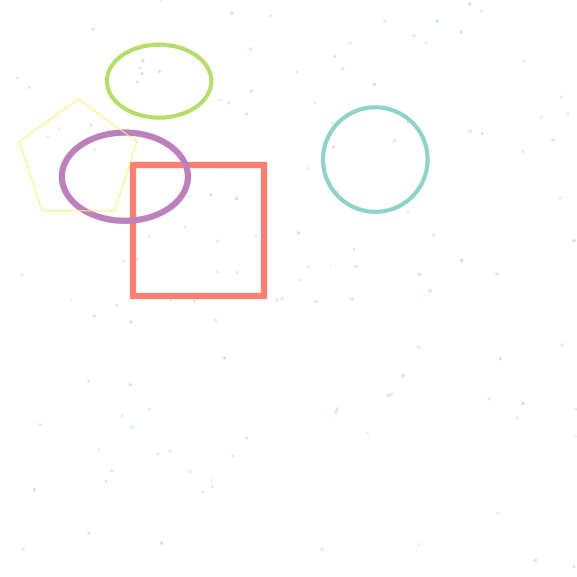[{"shape": "circle", "thickness": 2, "radius": 0.45, "center": [0.65, 0.723]}, {"shape": "square", "thickness": 3, "radius": 0.57, "center": [0.344, 0.6]}, {"shape": "oval", "thickness": 2, "radius": 0.45, "center": [0.276, 0.859]}, {"shape": "oval", "thickness": 3, "radius": 0.55, "center": [0.216, 0.693]}, {"shape": "pentagon", "thickness": 0.5, "radius": 0.54, "center": [0.135, 0.721]}]